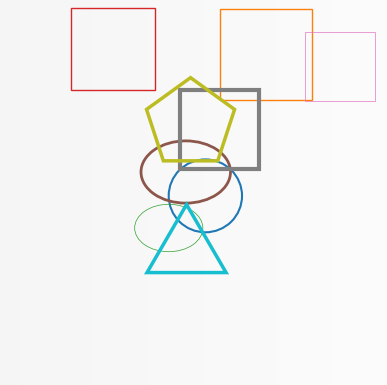[{"shape": "circle", "thickness": 1.5, "radius": 0.47, "center": [0.53, 0.491]}, {"shape": "square", "thickness": 1, "radius": 0.59, "center": [0.686, 0.857]}, {"shape": "oval", "thickness": 0.5, "radius": 0.44, "center": [0.436, 0.408]}, {"shape": "square", "thickness": 1, "radius": 0.54, "center": [0.291, 0.873]}, {"shape": "oval", "thickness": 2, "radius": 0.58, "center": [0.479, 0.553]}, {"shape": "square", "thickness": 0.5, "radius": 0.45, "center": [0.877, 0.828]}, {"shape": "square", "thickness": 3, "radius": 0.51, "center": [0.567, 0.664]}, {"shape": "pentagon", "thickness": 2.5, "radius": 0.6, "center": [0.492, 0.679]}, {"shape": "triangle", "thickness": 2.5, "radius": 0.59, "center": [0.481, 0.351]}]